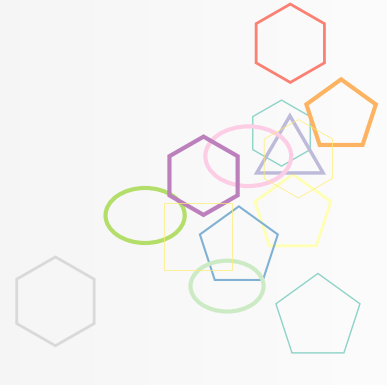[{"shape": "pentagon", "thickness": 1, "radius": 0.57, "center": [0.82, 0.176]}, {"shape": "hexagon", "thickness": 1, "radius": 0.43, "center": [0.726, 0.654]}, {"shape": "pentagon", "thickness": 2, "radius": 0.51, "center": [0.756, 0.445]}, {"shape": "triangle", "thickness": 2.5, "radius": 0.49, "center": [0.748, 0.6]}, {"shape": "hexagon", "thickness": 2, "radius": 0.51, "center": [0.749, 0.888]}, {"shape": "pentagon", "thickness": 1.5, "radius": 0.53, "center": [0.616, 0.358]}, {"shape": "pentagon", "thickness": 3, "radius": 0.47, "center": [0.88, 0.7]}, {"shape": "oval", "thickness": 3, "radius": 0.51, "center": [0.374, 0.44]}, {"shape": "oval", "thickness": 3, "radius": 0.55, "center": [0.641, 0.594]}, {"shape": "hexagon", "thickness": 2, "radius": 0.58, "center": [0.143, 0.217]}, {"shape": "hexagon", "thickness": 3, "radius": 0.51, "center": [0.525, 0.543]}, {"shape": "oval", "thickness": 3, "radius": 0.47, "center": [0.586, 0.257]}, {"shape": "square", "thickness": 0.5, "radius": 0.44, "center": [0.511, 0.386]}, {"shape": "hexagon", "thickness": 0.5, "radius": 0.51, "center": [0.77, 0.588]}]